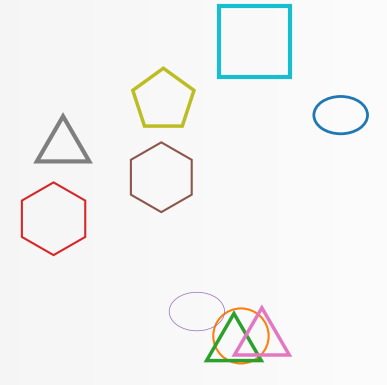[{"shape": "oval", "thickness": 2, "radius": 0.35, "center": [0.879, 0.701]}, {"shape": "circle", "thickness": 1.5, "radius": 0.36, "center": [0.622, 0.127]}, {"shape": "triangle", "thickness": 2.5, "radius": 0.41, "center": [0.604, 0.104]}, {"shape": "hexagon", "thickness": 1.5, "radius": 0.47, "center": [0.138, 0.432]}, {"shape": "oval", "thickness": 0.5, "radius": 0.36, "center": [0.508, 0.191]}, {"shape": "hexagon", "thickness": 1.5, "radius": 0.45, "center": [0.416, 0.54]}, {"shape": "triangle", "thickness": 2.5, "radius": 0.41, "center": [0.676, 0.119]}, {"shape": "triangle", "thickness": 3, "radius": 0.39, "center": [0.163, 0.62]}, {"shape": "pentagon", "thickness": 2.5, "radius": 0.42, "center": [0.422, 0.74]}, {"shape": "square", "thickness": 3, "radius": 0.46, "center": [0.657, 0.891]}]